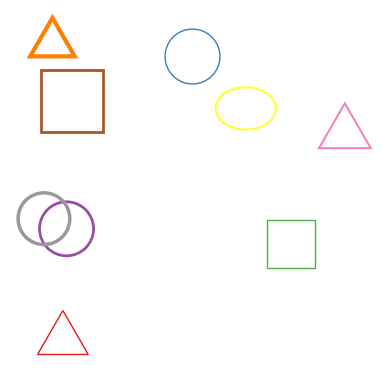[{"shape": "triangle", "thickness": 1, "radius": 0.38, "center": [0.163, 0.117]}, {"shape": "circle", "thickness": 1, "radius": 0.36, "center": [0.5, 0.853]}, {"shape": "square", "thickness": 1, "radius": 0.31, "center": [0.756, 0.365]}, {"shape": "circle", "thickness": 2, "radius": 0.35, "center": [0.173, 0.406]}, {"shape": "triangle", "thickness": 3, "radius": 0.33, "center": [0.136, 0.887]}, {"shape": "oval", "thickness": 1.5, "radius": 0.39, "center": [0.639, 0.718]}, {"shape": "square", "thickness": 2, "radius": 0.41, "center": [0.187, 0.738]}, {"shape": "triangle", "thickness": 1.5, "radius": 0.39, "center": [0.896, 0.654]}, {"shape": "circle", "thickness": 2.5, "radius": 0.34, "center": [0.114, 0.432]}]